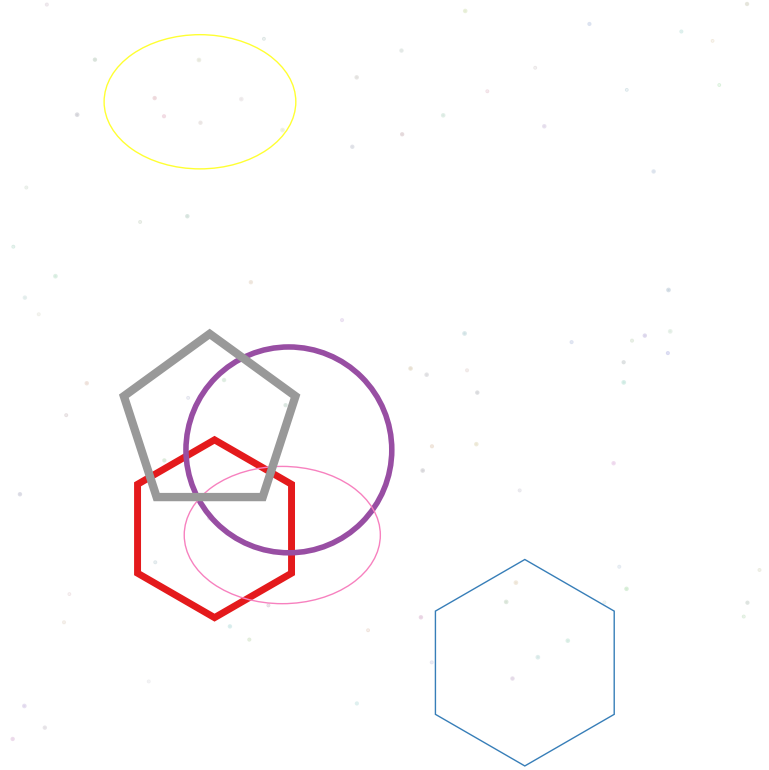[{"shape": "hexagon", "thickness": 2.5, "radius": 0.58, "center": [0.279, 0.313]}, {"shape": "hexagon", "thickness": 0.5, "radius": 0.67, "center": [0.682, 0.139]}, {"shape": "circle", "thickness": 2, "radius": 0.67, "center": [0.375, 0.416]}, {"shape": "oval", "thickness": 0.5, "radius": 0.62, "center": [0.26, 0.868]}, {"shape": "oval", "thickness": 0.5, "radius": 0.64, "center": [0.367, 0.305]}, {"shape": "pentagon", "thickness": 3, "radius": 0.59, "center": [0.272, 0.449]}]